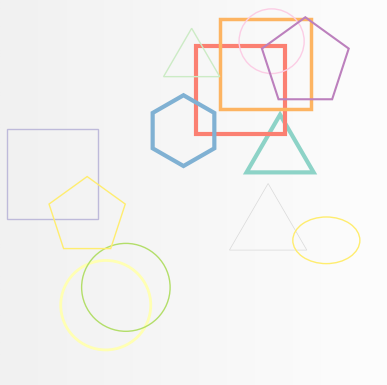[{"shape": "triangle", "thickness": 3, "radius": 0.5, "center": [0.723, 0.602]}, {"shape": "circle", "thickness": 2, "radius": 0.58, "center": [0.273, 0.207]}, {"shape": "square", "thickness": 1, "radius": 0.58, "center": [0.135, 0.548]}, {"shape": "square", "thickness": 3, "radius": 0.57, "center": [0.621, 0.766]}, {"shape": "hexagon", "thickness": 3, "radius": 0.46, "center": [0.474, 0.661]}, {"shape": "square", "thickness": 2.5, "radius": 0.59, "center": [0.686, 0.834]}, {"shape": "circle", "thickness": 1, "radius": 0.57, "center": [0.325, 0.254]}, {"shape": "circle", "thickness": 1, "radius": 0.42, "center": [0.701, 0.893]}, {"shape": "triangle", "thickness": 0.5, "radius": 0.58, "center": [0.692, 0.408]}, {"shape": "pentagon", "thickness": 1.5, "radius": 0.59, "center": [0.788, 0.837]}, {"shape": "triangle", "thickness": 1, "radius": 0.42, "center": [0.495, 0.843]}, {"shape": "pentagon", "thickness": 1, "radius": 0.52, "center": [0.225, 0.438]}, {"shape": "oval", "thickness": 1, "radius": 0.43, "center": [0.842, 0.376]}]